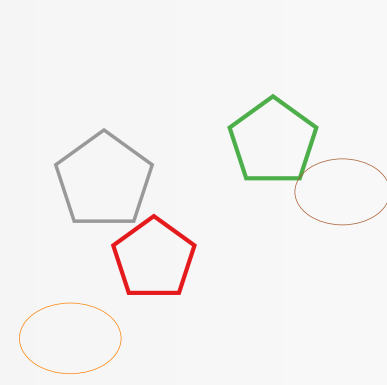[{"shape": "pentagon", "thickness": 3, "radius": 0.55, "center": [0.397, 0.328]}, {"shape": "pentagon", "thickness": 3, "radius": 0.59, "center": [0.705, 0.632]}, {"shape": "oval", "thickness": 0.5, "radius": 0.66, "center": [0.181, 0.121]}, {"shape": "oval", "thickness": 0.5, "radius": 0.61, "center": [0.884, 0.502]}, {"shape": "pentagon", "thickness": 2.5, "radius": 0.65, "center": [0.268, 0.531]}]